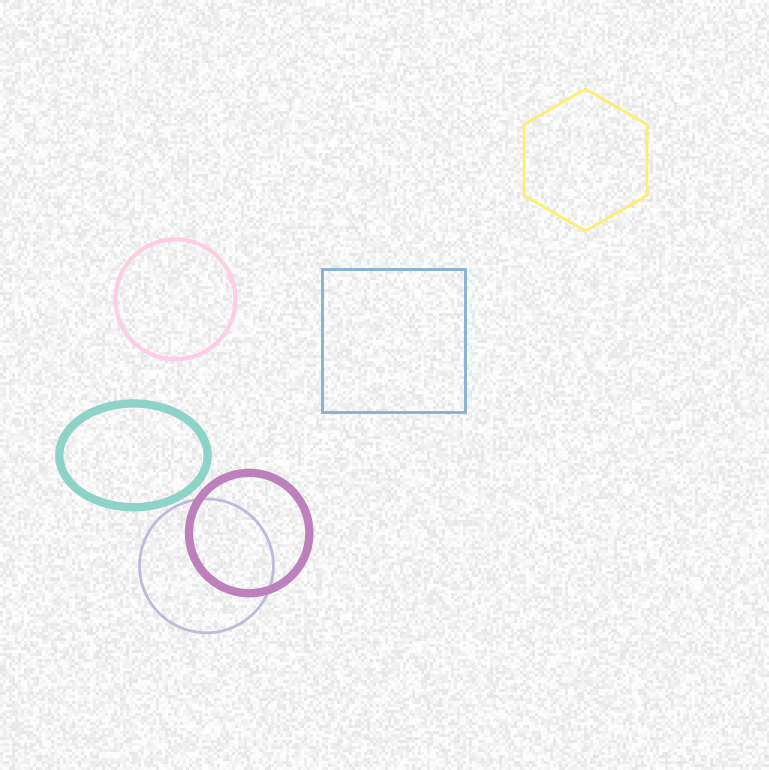[{"shape": "oval", "thickness": 3, "radius": 0.48, "center": [0.173, 0.409]}, {"shape": "circle", "thickness": 1, "radius": 0.43, "center": [0.268, 0.265]}, {"shape": "square", "thickness": 1, "radius": 0.47, "center": [0.511, 0.558]}, {"shape": "circle", "thickness": 1.5, "radius": 0.39, "center": [0.228, 0.611]}, {"shape": "circle", "thickness": 3, "radius": 0.39, "center": [0.324, 0.308]}, {"shape": "hexagon", "thickness": 1, "radius": 0.46, "center": [0.76, 0.792]}]